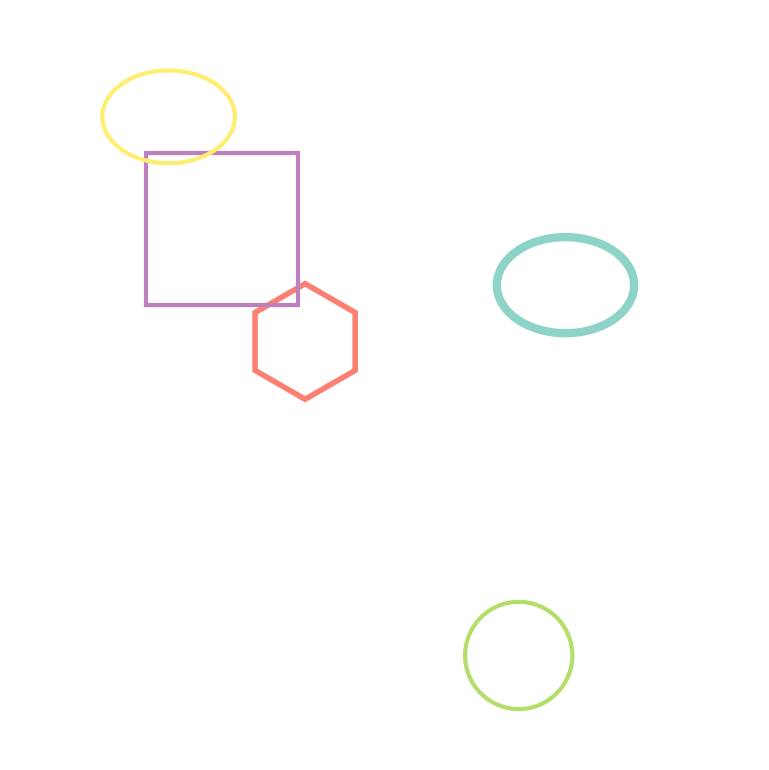[{"shape": "oval", "thickness": 3, "radius": 0.45, "center": [0.734, 0.63]}, {"shape": "hexagon", "thickness": 2, "radius": 0.38, "center": [0.396, 0.557]}, {"shape": "circle", "thickness": 1.5, "radius": 0.35, "center": [0.674, 0.149]}, {"shape": "square", "thickness": 1.5, "radius": 0.5, "center": [0.288, 0.702]}, {"shape": "oval", "thickness": 1.5, "radius": 0.43, "center": [0.219, 0.848]}]